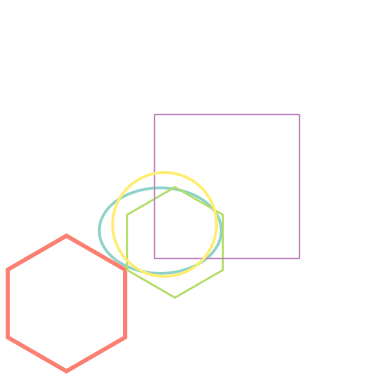[{"shape": "oval", "thickness": 2, "radius": 0.79, "center": [0.416, 0.401]}, {"shape": "hexagon", "thickness": 3, "radius": 0.88, "center": [0.173, 0.212]}, {"shape": "hexagon", "thickness": 1.5, "radius": 0.72, "center": [0.454, 0.37]}, {"shape": "square", "thickness": 1, "radius": 0.94, "center": [0.589, 0.517]}, {"shape": "circle", "thickness": 2, "radius": 0.67, "center": [0.427, 0.417]}]